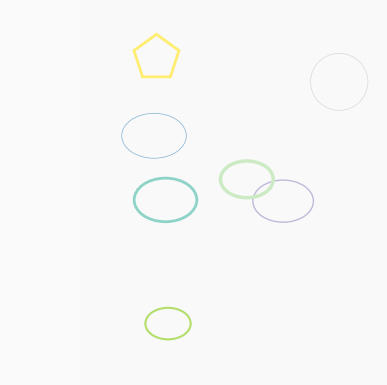[{"shape": "oval", "thickness": 2, "radius": 0.4, "center": [0.427, 0.481]}, {"shape": "oval", "thickness": 1, "radius": 0.39, "center": [0.731, 0.478]}, {"shape": "oval", "thickness": 0.5, "radius": 0.42, "center": [0.397, 0.647]}, {"shape": "oval", "thickness": 1.5, "radius": 0.29, "center": [0.434, 0.159]}, {"shape": "circle", "thickness": 0.5, "radius": 0.37, "center": [0.875, 0.787]}, {"shape": "oval", "thickness": 2.5, "radius": 0.34, "center": [0.637, 0.534]}, {"shape": "pentagon", "thickness": 2, "radius": 0.31, "center": [0.404, 0.85]}]